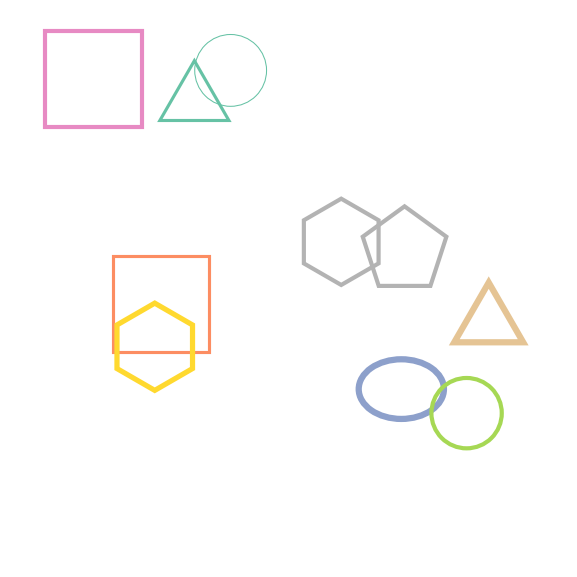[{"shape": "triangle", "thickness": 1.5, "radius": 0.35, "center": [0.337, 0.825]}, {"shape": "circle", "thickness": 0.5, "radius": 0.31, "center": [0.399, 0.877]}, {"shape": "square", "thickness": 1.5, "radius": 0.42, "center": [0.279, 0.473]}, {"shape": "oval", "thickness": 3, "radius": 0.37, "center": [0.695, 0.325]}, {"shape": "square", "thickness": 2, "radius": 0.42, "center": [0.162, 0.862]}, {"shape": "circle", "thickness": 2, "radius": 0.3, "center": [0.808, 0.284]}, {"shape": "hexagon", "thickness": 2.5, "radius": 0.38, "center": [0.268, 0.399]}, {"shape": "triangle", "thickness": 3, "radius": 0.34, "center": [0.846, 0.441]}, {"shape": "hexagon", "thickness": 2, "radius": 0.37, "center": [0.591, 0.58]}, {"shape": "pentagon", "thickness": 2, "radius": 0.38, "center": [0.701, 0.566]}]